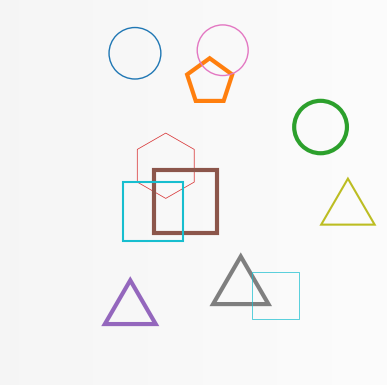[{"shape": "circle", "thickness": 1, "radius": 0.33, "center": [0.348, 0.862]}, {"shape": "pentagon", "thickness": 3, "radius": 0.31, "center": [0.541, 0.787]}, {"shape": "circle", "thickness": 3, "radius": 0.34, "center": [0.827, 0.67]}, {"shape": "hexagon", "thickness": 0.5, "radius": 0.42, "center": [0.428, 0.569]}, {"shape": "triangle", "thickness": 3, "radius": 0.38, "center": [0.336, 0.196]}, {"shape": "square", "thickness": 3, "radius": 0.41, "center": [0.479, 0.477]}, {"shape": "circle", "thickness": 1, "radius": 0.33, "center": [0.575, 0.87]}, {"shape": "triangle", "thickness": 3, "radius": 0.41, "center": [0.621, 0.251]}, {"shape": "triangle", "thickness": 1.5, "radius": 0.4, "center": [0.898, 0.456]}, {"shape": "square", "thickness": 1.5, "radius": 0.39, "center": [0.394, 0.45]}, {"shape": "square", "thickness": 0.5, "radius": 0.3, "center": [0.712, 0.233]}]